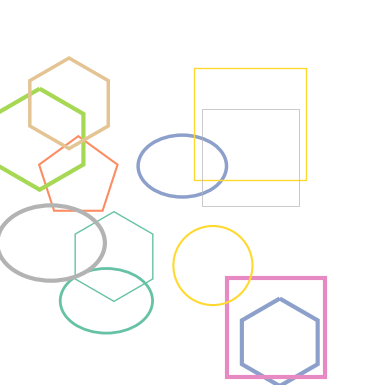[{"shape": "oval", "thickness": 2, "radius": 0.6, "center": [0.276, 0.219]}, {"shape": "hexagon", "thickness": 1, "radius": 0.58, "center": [0.296, 0.334]}, {"shape": "pentagon", "thickness": 1.5, "radius": 0.54, "center": [0.203, 0.539]}, {"shape": "oval", "thickness": 2.5, "radius": 0.57, "center": [0.474, 0.569]}, {"shape": "hexagon", "thickness": 3, "radius": 0.57, "center": [0.727, 0.111]}, {"shape": "square", "thickness": 3, "radius": 0.64, "center": [0.716, 0.149]}, {"shape": "hexagon", "thickness": 3, "radius": 0.66, "center": [0.103, 0.638]}, {"shape": "square", "thickness": 1, "radius": 0.73, "center": [0.65, 0.678]}, {"shape": "circle", "thickness": 1.5, "radius": 0.51, "center": [0.553, 0.31]}, {"shape": "hexagon", "thickness": 2.5, "radius": 0.59, "center": [0.179, 0.732]}, {"shape": "oval", "thickness": 3, "radius": 0.7, "center": [0.133, 0.369]}, {"shape": "square", "thickness": 0.5, "radius": 0.63, "center": [0.651, 0.592]}]